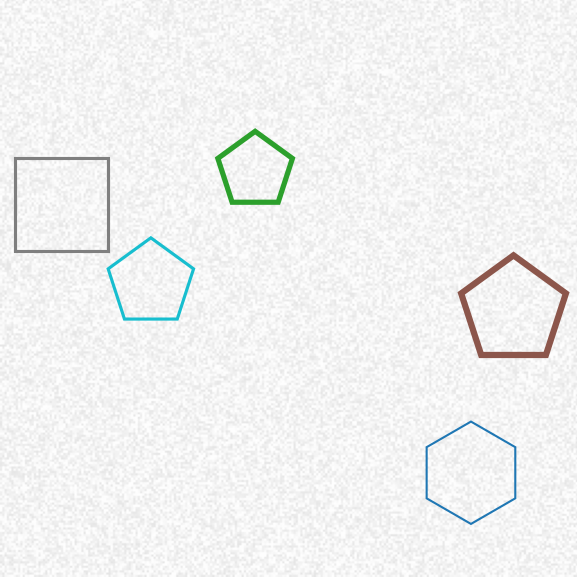[{"shape": "hexagon", "thickness": 1, "radius": 0.44, "center": [0.816, 0.181]}, {"shape": "pentagon", "thickness": 2.5, "radius": 0.34, "center": [0.442, 0.704]}, {"shape": "pentagon", "thickness": 3, "radius": 0.48, "center": [0.889, 0.462]}, {"shape": "square", "thickness": 1.5, "radius": 0.4, "center": [0.106, 0.645]}, {"shape": "pentagon", "thickness": 1.5, "radius": 0.39, "center": [0.261, 0.51]}]